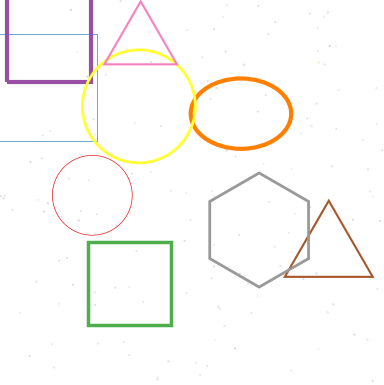[{"shape": "circle", "thickness": 0.5, "radius": 0.52, "center": [0.24, 0.493]}, {"shape": "square", "thickness": 0.5, "radius": 0.7, "center": [0.112, 0.773]}, {"shape": "square", "thickness": 2.5, "radius": 0.54, "center": [0.336, 0.264]}, {"shape": "square", "thickness": 3, "radius": 0.54, "center": [0.128, 0.895]}, {"shape": "oval", "thickness": 3, "radius": 0.65, "center": [0.626, 0.705]}, {"shape": "circle", "thickness": 2, "radius": 0.73, "center": [0.361, 0.724]}, {"shape": "triangle", "thickness": 1.5, "radius": 0.66, "center": [0.854, 0.347]}, {"shape": "triangle", "thickness": 1.5, "radius": 0.54, "center": [0.365, 0.887]}, {"shape": "hexagon", "thickness": 2, "radius": 0.74, "center": [0.673, 0.403]}]